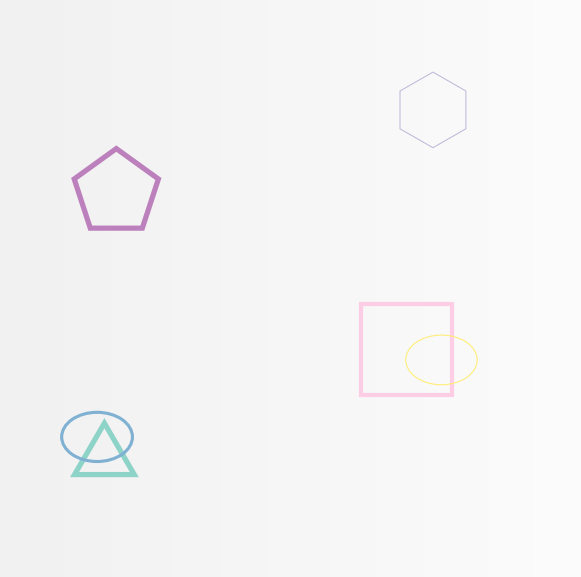[{"shape": "triangle", "thickness": 2.5, "radius": 0.3, "center": [0.18, 0.207]}, {"shape": "hexagon", "thickness": 0.5, "radius": 0.33, "center": [0.745, 0.809]}, {"shape": "oval", "thickness": 1.5, "radius": 0.3, "center": [0.167, 0.243]}, {"shape": "square", "thickness": 2, "radius": 0.39, "center": [0.699, 0.394]}, {"shape": "pentagon", "thickness": 2.5, "radius": 0.38, "center": [0.2, 0.666]}, {"shape": "oval", "thickness": 0.5, "radius": 0.31, "center": [0.759, 0.376]}]